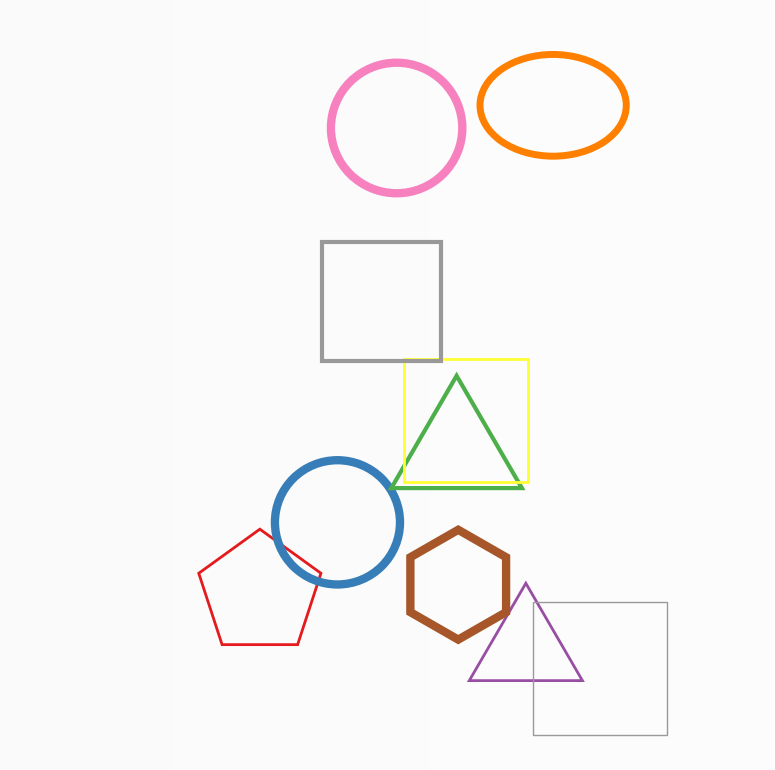[{"shape": "pentagon", "thickness": 1, "radius": 0.41, "center": [0.335, 0.23]}, {"shape": "circle", "thickness": 3, "radius": 0.4, "center": [0.435, 0.322]}, {"shape": "triangle", "thickness": 1.5, "radius": 0.49, "center": [0.589, 0.415]}, {"shape": "triangle", "thickness": 1, "radius": 0.42, "center": [0.679, 0.158]}, {"shape": "oval", "thickness": 2.5, "radius": 0.47, "center": [0.714, 0.863]}, {"shape": "square", "thickness": 1, "radius": 0.4, "center": [0.601, 0.454]}, {"shape": "hexagon", "thickness": 3, "radius": 0.36, "center": [0.591, 0.241]}, {"shape": "circle", "thickness": 3, "radius": 0.42, "center": [0.512, 0.834]}, {"shape": "square", "thickness": 1.5, "radius": 0.39, "center": [0.492, 0.608]}, {"shape": "square", "thickness": 0.5, "radius": 0.43, "center": [0.774, 0.132]}]